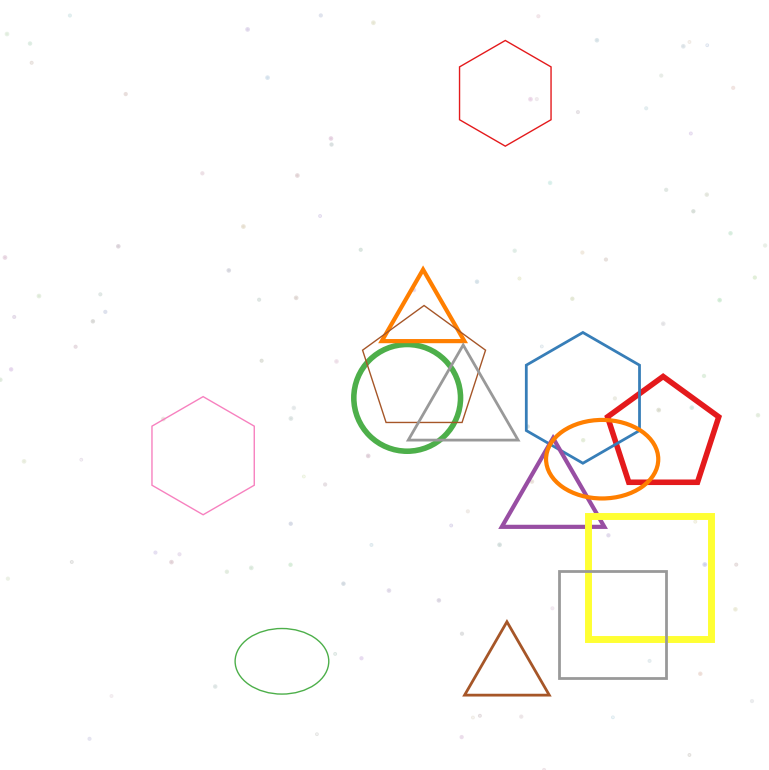[{"shape": "hexagon", "thickness": 0.5, "radius": 0.34, "center": [0.656, 0.879]}, {"shape": "pentagon", "thickness": 2, "radius": 0.38, "center": [0.861, 0.435]}, {"shape": "hexagon", "thickness": 1, "radius": 0.42, "center": [0.757, 0.483]}, {"shape": "oval", "thickness": 0.5, "radius": 0.3, "center": [0.366, 0.141]}, {"shape": "circle", "thickness": 2, "radius": 0.35, "center": [0.529, 0.483]}, {"shape": "triangle", "thickness": 1.5, "radius": 0.38, "center": [0.718, 0.354]}, {"shape": "oval", "thickness": 1.5, "radius": 0.36, "center": [0.782, 0.404]}, {"shape": "triangle", "thickness": 1.5, "radius": 0.31, "center": [0.549, 0.588]}, {"shape": "square", "thickness": 2.5, "radius": 0.4, "center": [0.843, 0.25]}, {"shape": "triangle", "thickness": 1, "radius": 0.32, "center": [0.658, 0.129]}, {"shape": "pentagon", "thickness": 0.5, "radius": 0.42, "center": [0.551, 0.519]}, {"shape": "hexagon", "thickness": 0.5, "radius": 0.38, "center": [0.264, 0.408]}, {"shape": "triangle", "thickness": 1, "radius": 0.41, "center": [0.602, 0.47]}, {"shape": "square", "thickness": 1, "radius": 0.35, "center": [0.795, 0.189]}]